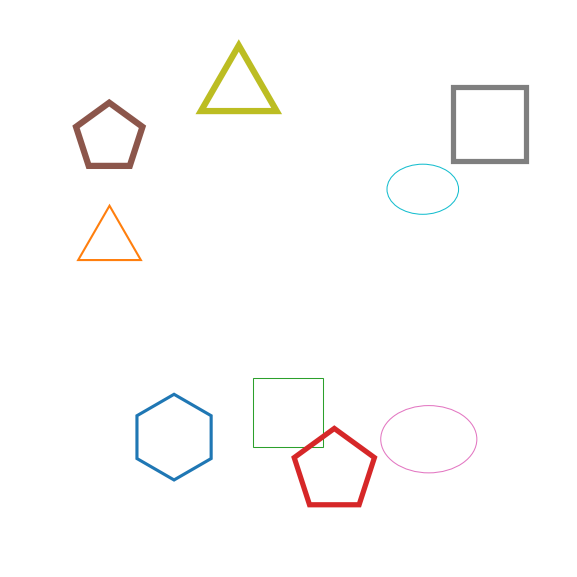[{"shape": "hexagon", "thickness": 1.5, "radius": 0.37, "center": [0.301, 0.242]}, {"shape": "triangle", "thickness": 1, "radius": 0.31, "center": [0.19, 0.58]}, {"shape": "square", "thickness": 0.5, "radius": 0.3, "center": [0.499, 0.285]}, {"shape": "pentagon", "thickness": 2.5, "radius": 0.37, "center": [0.579, 0.184]}, {"shape": "pentagon", "thickness": 3, "radius": 0.3, "center": [0.189, 0.761]}, {"shape": "oval", "thickness": 0.5, "radius": 0.42, "center": [0.742, 0.239]}, {"shape": "square", "thickness": 2.5, "radius": 0.32, "center": [0.847, 0.785]}, {"shape": "triangle", "thickness": 3, "radius": 0.38, "center": [0.413, 0.845]}, {"shape": "oval", "thickness": 0.5, "radius": 0.31, "center": [0.732, 0.671]}]